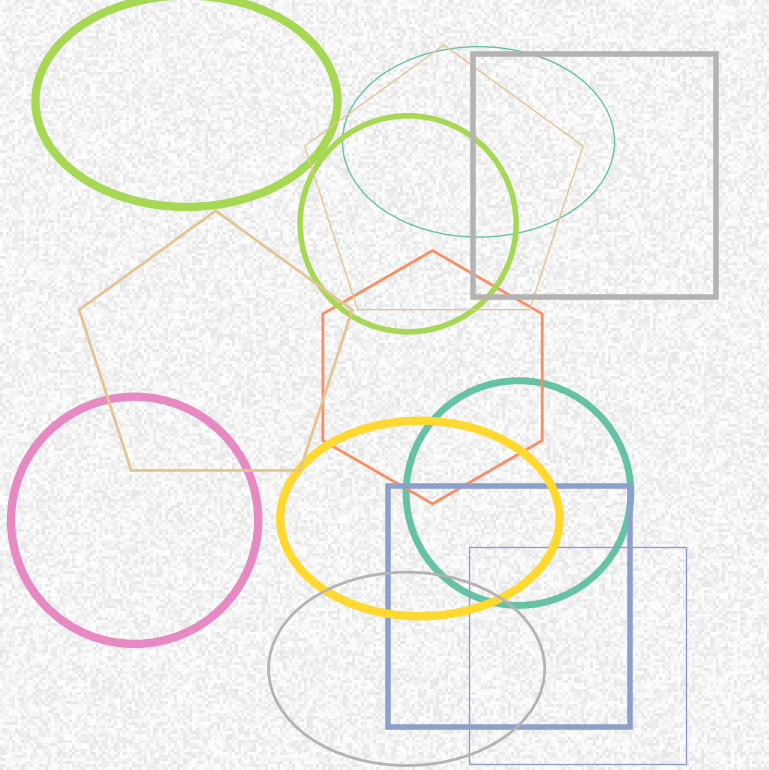[{"shape": "circle", "thickness": 2.5, "radius": 0.73, "center": [0.673, 0.36]}, {"shape": "oval", "thickness": 0.5, "radius": 0.88, "center": [0.621, 0.816]}, {"shape": "hexagon", "thickness": 1, "radius": 0.82, "center": [0.562, 0.51]}, {"shape": "square", "thickness": 2, "radius": 0.78, "center": [0.661, 0.213]}, {"shape": "square", "thickness": 0.5, "radius": 0.7, "center": [0.75, 0.149]}, {"shape": "circle", "thickness": 3, "radius": 0.8, "center": [0.175, 0.324]}, {"shape": "circle", "thickness": 2, "radius": 0.7, "center": [0.53, 0.709]}, {"shape": "oval", "thickness": 3, "radius": 0.98, "center": [0.242, 0.869]}, {"shape": "oval", "thickness": 3, "radius": 0.91, "center": [0.545, 0.327]}, {"shape": "pentagon", "thickness": 1, "radius": 0.93, "center": [0.28, 0.54]}, {"shape": "pentagon", "thickness": 0.5, "radius": 0.95, "center": [0.576, 0.752]}, {"shape": "oval", "thickness": 1, "radius": 0.9, "center": [0.528, 0.131]}, {"shape": "square", "thickness": 2, "radius": 0.79, "center": [0.772, 0.772]}]